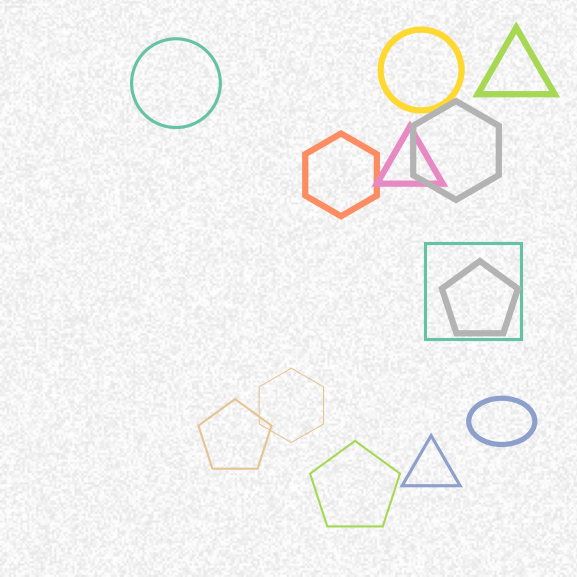[{"shape": "square", "thickness": 1.5, "radius": 0.41, "center": [0.819, 0.495]}, {"shape": "circle", "thickness": 1.5, "radius": 0.38, "center": [0.305, 0.855]}, {"shape": "hexagon", "thickness": 3, "radius": 0.36, "center": [0.591, 0.696]}, {"shape": "oval", "thickness": 2.5, "radius": 0.29, "center": [0.869, 0.269]}, {"shape": "triangle", "thickness": 1.5, "radius": 0.29, "center": [0.746, 0.187]}, {"shape": "triangle", "thickness": 3, "radius": 0.33, "center": [0.71, 0.714]}, {"shape": "triangle", "thickness": 3, "radius": 0.38, "center": [0.894, 0.874]}, {"shape": "pentagon", "thickness": 1, "radius": 0.41, "center": [0.615, 0.154]}, {"shape": "circle", "thickness": 3, "radius": 0.35, "center": [0.729, 0.878]}, {"shape": "pentagon", "thickness": 1, "radius": 0.33, "center": [0.407, 0.241]}, {"shape": "hexagon", "thickness": 0.5, "radius": 0.32, "center": [0.504, 0.297]}, {"shape": "pentagon", "thickness": 3, "radius": 0.35, "center": [0.831, 0.478]}, {"shape": "hexagon", "thickness": 3, "radius": 0.43, "center": [0.79, 0.739]}]